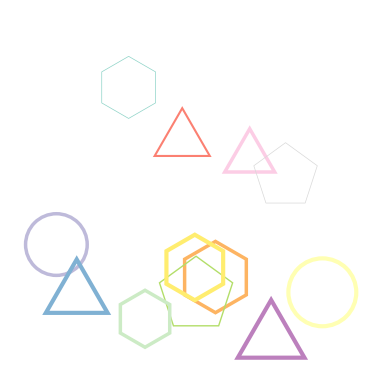[{"shape": "hexagon", "thickness": 0.5, "radius": 0.4, "center": [0.334, 0.773]}, {"shape": "circle", "thickness": 3, "radius": 0.44, "center": [0.837, 0.241]}, {"shape": "circle", "thickness": 2.5, "radius": 0.4, "center": [0.146, 0.365]}, {"shape": "triangle", "thickness": 1.5, "radius": 0.41, "center": [0.473, 0.636]}, {"shape": "triangle", "thickness": 3, "radius": 0.46, "center": [0.199, 0.234]}, {"shape": "hexagon", "thickness": 2.5, "radius": 0.46, "center": [0.56, 0.28]}, {"shape": "pentagon", "thickness": 1, "radius": 0.5, "center": [0.509, 0.235]}, {"shape": "triangle", "thickness": 2.5, "radius": 0.37, "center": [0.649, 0.591]}, {"shape": "pentagon", "thickness": 0.5, "radius": 0.43, "center": [0.742, 0.543]}, {"shape": "triangle", "thickness": 3, "radius": 0.5, "center": [0.704, 0.121]}, {"shape": "hexagon", "thickness": 2.5, "radius": 0.37, "center": [0.377, 0.172]}, {"shape": "hexagon", "thickness": 3, "radius": 0.43, "center": [0.506, 0.305]}]